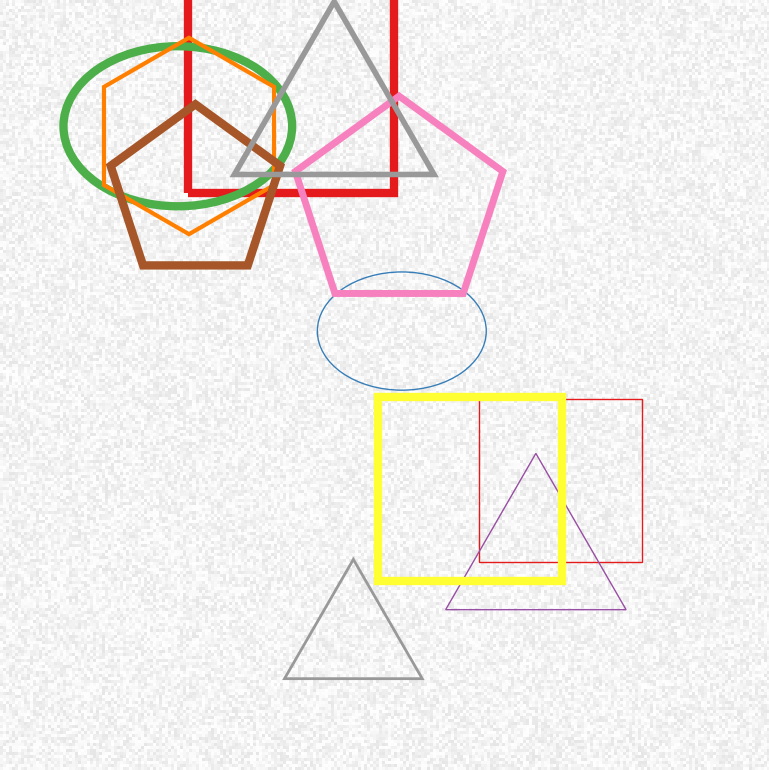[{"shape": "square", "thickness": 3, "radius": 0.67, "center": [0.378, 0.883]}, {"shape": "square", "thickness": 0.5, "radius": 0.53, "center": [0.727, 0.376]}, {"shape": "oval", "thickness": 0.5, "radius": 0.55, "center": [0.522, 0.57]}, {"shape": "oval", "thickness": 3, "radius": 0.74, "center": [0.231, 0.836]}, {"shape": "triangle", "thickness": 0.5, "radius": 0.68, "center": [0.696, 0.276]}, {"shape": "hexagon", "thickness": 1.5, "radius": 0.64, "center": [0.245, 0.823]}, {"shape": "square", "thickness": 3, "radius": 0.6, "center": [0.61, 0.365]}, {"shape": "pentagon", "thickness": 3, "radius": 0.58, "center": [0.254, 0.749]}, {"shape": "pentagon", "thickness": 2.5, "radius": 0.71, "center": [0.518, 0.733]}, {"shape": "triangle", "thickness": 1, "radius": 0.52, "center": [0.459, 0.17]}, {"shape": "triangle", "thickness": 2, "radius": 0.75, "center": [0.434, 0.848]}]